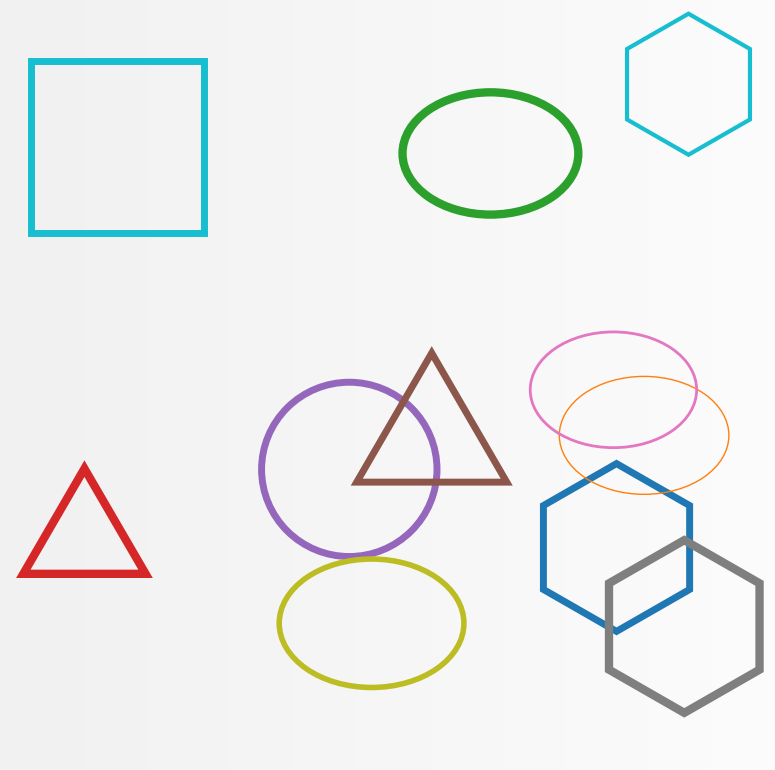[{"shape": "hexagon", "thickness": 2.5, "radius": 0.54, "center": [0.796, 0.289]}, {"shape": "oval", "thickness": 0.5, "radius": 0.55, "center": [0.831, 0.435]}, {"shape": "oval", "thickness": 3, "radius": 0.57, "center": [0.633, 0.801]}, {"shape": "triangle", "thickness": 3, "radius": 0.46, "center": [0.109, 0.3]}, {"shape": "circle", "thickness": 2.5, "radius": 0.57, "center": [0.451, 0.39]}, {"shape": "triangle", "thickness": 2.5, "radius": 0.56, "center": [0.557, 0.43]}, {"shape": "oval", "thickness": 1, "radius": 0.54, "center": [0.792, 0.494]}, {"shape": "hexagon", "thickness": 3, "radius": 0.56, "center": [0.883, 0.186]}, {"shape": "oval", "thickness": 2, "radius": 0.6, "center": [0.479, 0.191]}, {"shape": "hexagon", "thickness": 1.5, "radius": 0.46, "center": [0.888, 0.891]}, {"shape": "square", "thickness": 2.5, "radius": 0.56, "center": [0.152, 0.809]}]